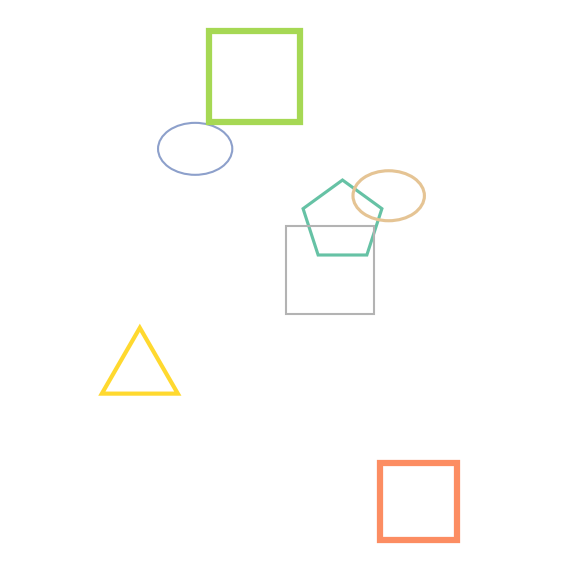[{"shape": "pentagon", "thickness": 1.5, "radius": 0.36, "center": [0.593, 0.616]}, {"shape": "square", "thickness": 3, "radius": 0.33, "center": [0.725, 0.13]}, {"shape": "oval", "thickness": 1, "radius": 0.32, "center": [0.338, 0.741]}, {"shape": "square", "thickness": 3, "radius": 0.39, "center": [0.44, 0.867]}, {"shape": "triangle", "thickness": 2, "radius": 0.38, "center": [0.242, 0.356]}, {"shape": "oval", "thickness": 1.5, "radius": 0.31, "center": [0.673, 0.66]}, {"shape": "square", "thickness": 1, "radius": 0.38, "center": [0.571, 0.532]}]